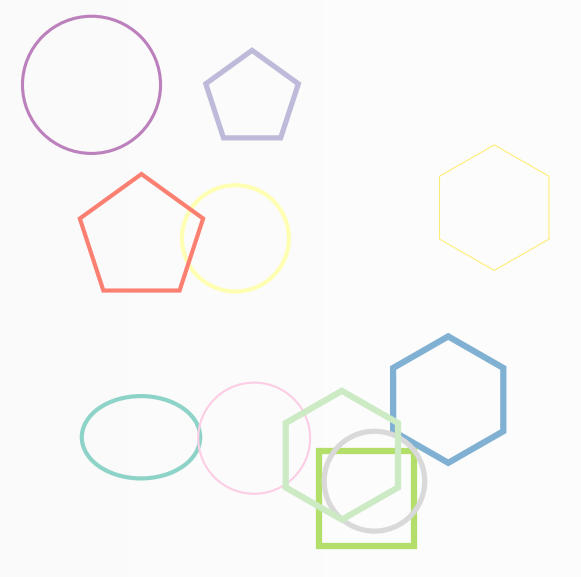[{"shape": "oval", "thickness": 2, "radius": 0.51, "center": [0.243, 0.242]}, {"shape": "circle", "thickness": 2, "radius": 0.46, "center": [0.405, 0.586]}, {"shape": "pentagon", "thickness": 2.5, "radius": 0.42, "center": [0.434, 0.828]}, {"shape": "pentagon", "thickness": 2, "radius": 0.56, "center": [0.243, 0.586]}, {"shape": "hexagon", "thickness": 3, "radius": 0.55, "center": [0.771, 0.307]}, {"shape": "square", "thickness": 3, "radius": 0.41, "center": [0.63, 0.136]}, {"shape": "circle", "thickness": 1, "radius": 0.48, "center": [0.437, 0.24]}, {"shape": "circle", "thickness": 2.5, "radius": 0.43, "center": [0.644, 0.166]}, {"shape": "circle", "thickness": 1.5, "radius": 0.59, "center": [0.157, 0.852]}, {"shape": "hexagon", "thickness": 3, "radius": 0.56, "center": [0.588, 0.211]}, {"shape": "hexagon", "thickness": 0.5, "radius": 0.54, "center": [0.85, 0.64]}]